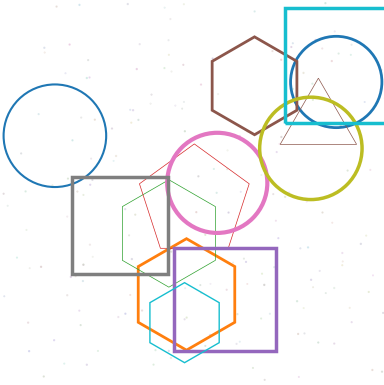[{"shape": "circle", "thickness": 2, "radius": 0.59, "center": [0.873, 0.787]}, {"shape": "circle", "thickness": 1.5, "radius": 0.67, "center": [0.143, 0.647]}, {"shape": "hexagon", "thickness": 2, "radius": 0.72, "center": [0.484, 0.235]}, {"shape": "hexagon", "thickness": 0.5, "radius": 0.7, "center": [0.439, 0.394]}, {"shape": "pentagon", "thickness": 0.5, "radius": 0.75, "center": [0.505, 0.476]}, {"shape": "square", "thickness": 2.5, "radius": 0.66, "center": [0.585, 0.222]}, {"shape": "triangle", "thickness": 0.5, "radius": 0.57, "center": [0.827, 0.682]}, {"shape": "hexagon", "thickness": 2, "radius": 0.64, "center": [0.661, 0.777]}, {"shape": "circle", "thickness": 3, "radius": 0.65, "center": [0.564, 0.525]}, {"shape": "square", "thickness": 2.5, "radius": 0.63, "center": [0.312, 0.413]}, {"shape": "circle", "thickness": 2.5, "radius": 0.66, "center": [0.807, 0.615]}, {"shape": "square", "thickness": 2.5, "radius": 0.75, "center": [0.889, 0.831]}, {"shape": "hexagon", "thickness": 1, "radius": 0.52, "center": [0.479, 0.162]}]